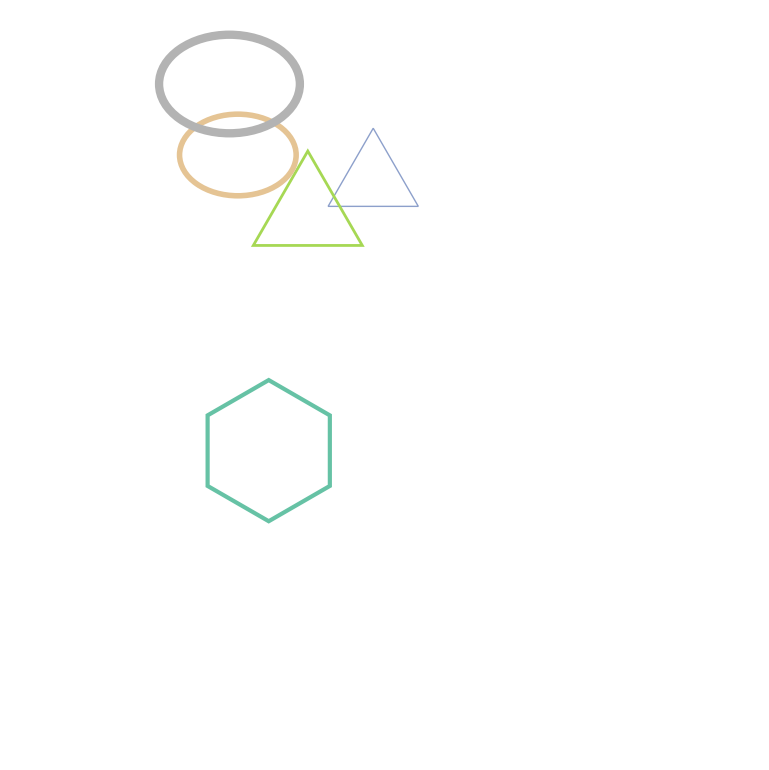[{"shape": "hexagon", "thickness": 1.5, "radius": 0.46, "center": [0.349, 0.415]}, {"shape": "triangle", "thickness": 0.5, "radius": 0.34, "center": [0.485, 0.766]}, {"shape": "triangle", "thickness": 1, "radius": 0.41, "center": [0.4, 0.722]}, {"shape": "oval", "thickness": 2, "radius": 0.38, "center": [0.309, 0.799]}, {"shape": "oval", "thickness": 3, "radius": 0.46, "center": [0.298, 0.891]}]